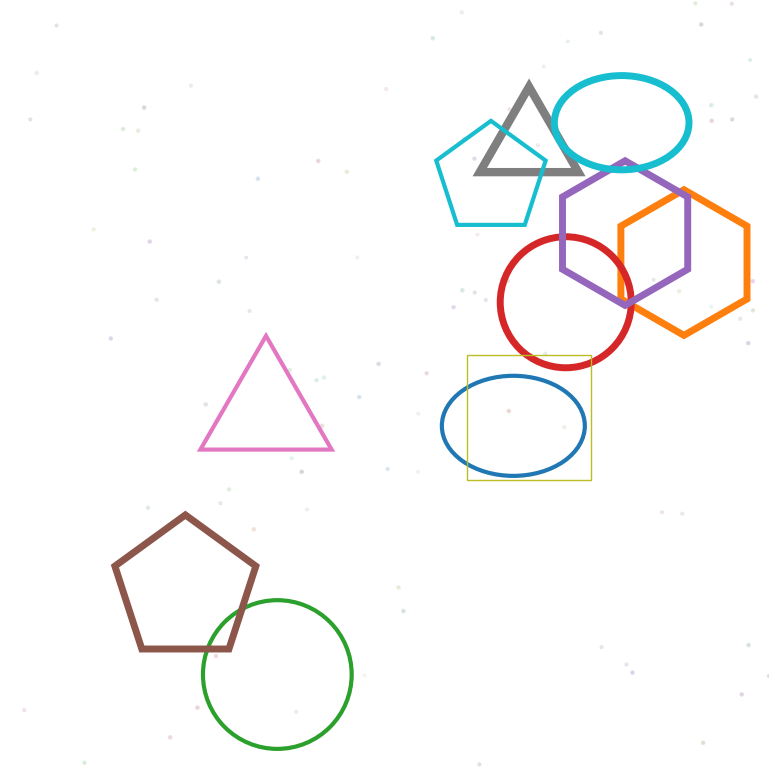[{"shape": "oval", "thickness": 1.5, "radius": 0.46, "center": [0.667, 0.447]}, {"shape": "hexagon", "thickness": 2.5, "radius": 0.47, "center": [0.888, 0.659]}, {"shape": "circle", "thickness": 1.5, "radius": 0.48, "center": [0.36, 0.124]}, {"shape": "circle", "thickness": 2.5, "radius": 0.43, "center": [0.735, 0.607]}, {"shape": "hexagon", "thickness": 2.5, "radius": 0.47, "center": [0.812, 0.697]}, {"shape": "pentagon", "thickness": 2.5, "radius": 0.48, "center": [0.241, 0.235]}, {"shape": "triangle", "thickness": 1.5, "radius": 0.49, "center": [0.345, 0.465]}, {"shape": "triangle", "thickness": 3, "radius": 0.37, "center": [0.687, 0.813]}, {"shape": "square", "thickness": 0.5, "radius": 0.4, "center": [0.687, 0.458]}, {"shape": "pentagon", "thickness": 1.5, "radius": 0.37, "center": [0.638, 0.768]}, {"shape": "oval", "thickness": 2.5, "radius": 0.44, "center": [0.807, 0.841]}]